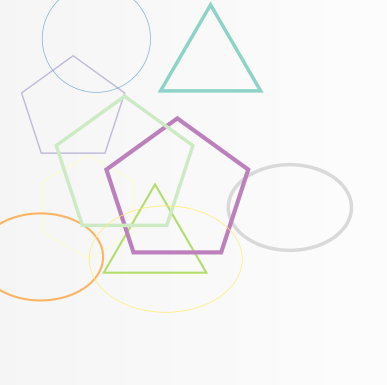[{"shape": "triangle", "thickness": 2.5, "radius": 0.75, "center": [0.543, 0.838]}, {"shape": "hexagon", "thickness": 0.5, "radius": 0.67, "center": [0.229, 0.462]}, {"shape": "pentagon", "thickness": 1, "radius": 0.7, "center": [0.189, 0.715]}, {"shape": "circle", "thickness": 0.5, "radius": 0.7, "center": [0.249, 0.9]}, {"shape": "oval", "thickness": 1.5, "radius": 0.81, "center": [0.105, 0.333]}, {"shape": "triangle", "thickness": 1.5, "radius": 0.76, "center": [0.4, 0.368]}, {"shape": "oval", "thickness": 2.5, "radius": 0.79, "center": [0.748, 0.461]}, {"shape": "pentagon", "thickness": 3, "radius": 0.96, "center": [0.458, 0.5]}, {"shape": "pentagon", "thickness": 2.5, "radius": 0.93, "center": [0.321, 0.565]}, {"shape": "oval", "thickness": 0.5, "radius": 0.99, "center": [0.428, 0.327]}]